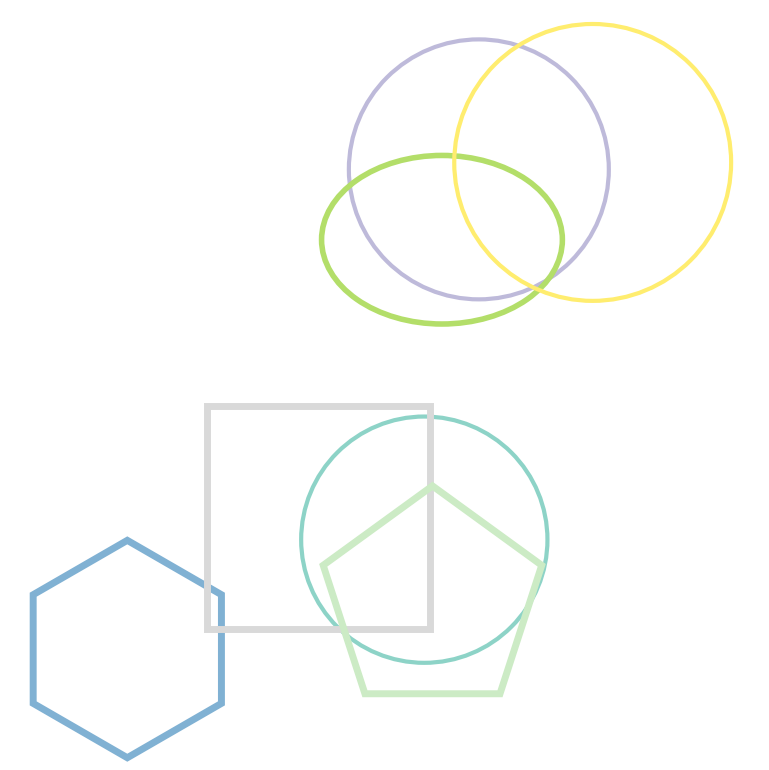[{"shape": "circle", "thickness": 1.5, "radius": 0.8, "center": [0.551, 0.299]}, {"shape": "circle", "thickness": 1.5, "radius": 0.84, "center": [0.622, 0.78]}, {"shape": "hexagon", "thickness": 2.5, "radius": 0.71, "center": [0.165, 0.157]}, {"shape": "oval", "thickness": 2, "radius": 0.78, "center": [0.574, 0.689]}, {"shape": "square", "thickness": 2.5, "radius": 0.72, "center": [0.414, 0.328]}, {"shape": "pentagon", "thickness": 2.5, "radius": 0.75, "center": [0.562, 0.22]}, {"shape": "circle", "thickness": 1.5, "radius": 0.9, "center": [0.77, 0.789]}]